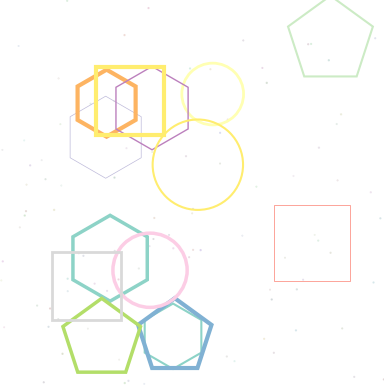[{"shape": "hexagon", "thickness": 2.5, "radius": 0.56, "center": [0.286, 0.329]}, {"shape": "hexagon", "thickness": 1.5, "radius": 0.42, "center": [0.449, 0.127]}, {"shape": "circle", "thickness": 2, "radius": 0.4, "center": [0.552, 0.756]}, {"shape": "hexagon", "thickness": 0.5, "radius": 0.53, "center": [0.274, 0.644]}, {"shape": "square", "thickness": 0.5, "radius": 0.49, "center": [0.811, 0.369]}, {"shape": "pentagon", "thickness": 3, "radius": 0.5, "center": [0.454, 0.125]}, {"shape": "hexagon", "thickness": 3, "radius": 0.44, "center": [0.277, 0.732]}, {"shape": "pentagon", "thickness": 2.5, "radius": 0.53, "center": [0.264, 0.119]}, {"shape": "circle", "thickness": 2.5, "radius": 0.48, "center": [0.39, 0.298]}, {"shape": "square", "thickness": 2, "radius": 0.45, "center": [0.224, 0.257]}, {"shape": "hexagon", "thickness": 1, "radius": 0.54, "center": [0.395, 0.719]}, {"shape": "pentagon", "thickness": 1.5, "radius": 0.58, "center": [0.858, 0.895]}, {"shape": "circle", "thickness": 1.5, "radius": 0.59, "center": [0.514, 0.572]}, {"shape": "square", "thickness": 3, "radius": 0.44, "center": [0.338, 0.738]}]